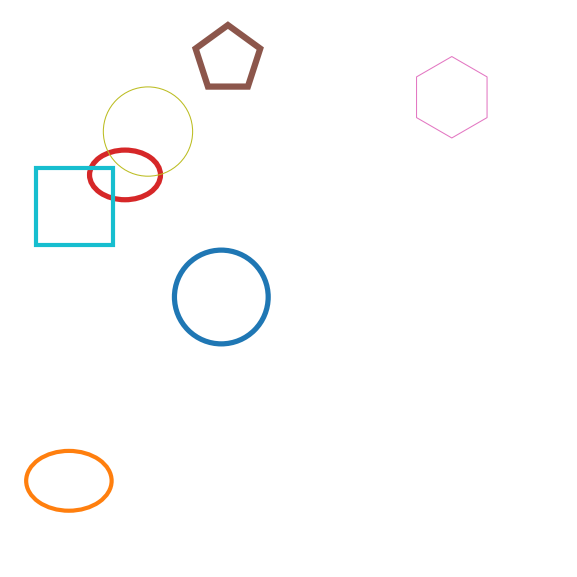[{"shape": "circle", "thickness": 2.5, "radius": 0.41, "center": [0.383, 0.485]}, {"shape": "oval", "thickness": 2, "radius": 0.37, "center": [0.119, 0.167]}, {"shape": "oval", "thickness": 2.5, "radius": 0.31, "center": [0.216, 0.696]}, {"shape": "pentagon", "thickness": 3, "radius": 0.29, "center": [0.395, 0.897]}, {"shape": "hexagon", "thickness": 0.5, "radius": 0.35, "center": [0.782, 0.831]}, {"shape": "circle", "thickness": 0.5, "radius": 0.39, "center": [0.256, 0.771]}, {"shape": "square", "thickness": 2, "radius": 0.33, "center": [0.129, 0.642]}]